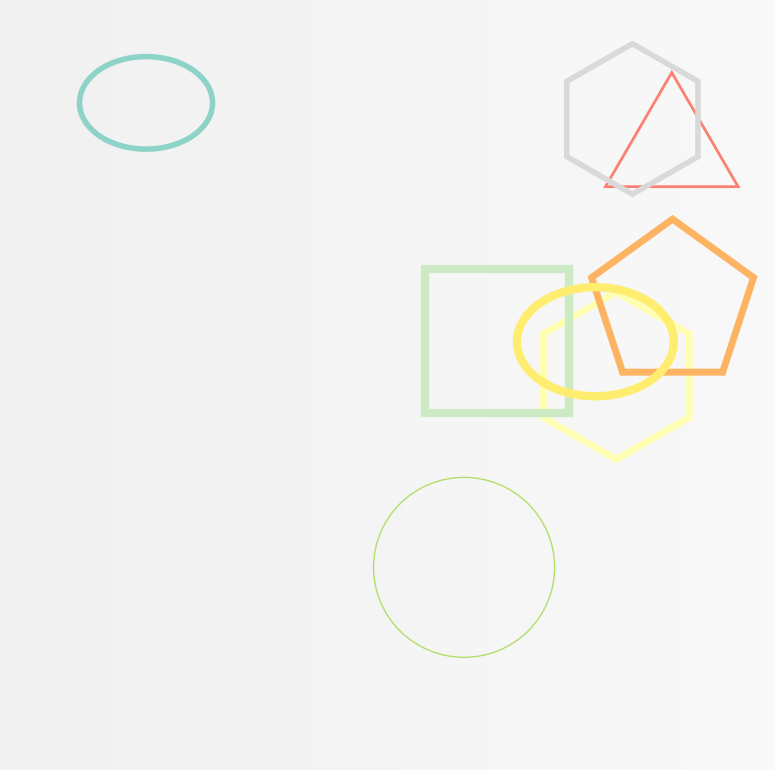[{"shape": "oval", "thickness": 2, "radius": 0.43, "center": [0.188, 0.866]}, {"shape": "hexagon", "thickness": 2.5, "radius": 0.54, "center": [0.795, 0.512]}, {"shape": "triangle", "thickness": 1, "radius": 0.49, "center": [0.867, 0.807]}, {"shape": "pentagon", "thickness": 2.5, "radius": 0.55, "center": [0.868, 0.606]}, {"shape": "circle", "thickness": 0.5, "radius": 0.58, "center": [0.599, 0.263]}, {"shape": "hexagon", "thickness": 2, "radius": 0.49, "center": [0.816, 0.845]}, {"shape": "square", "thickness": 3, "radius": 0.47, "center": [0.641, 0.557]}, {"shape": "oval", "thickness": 3, "radius": 0.51, "center": [0.768, 0.556]}]